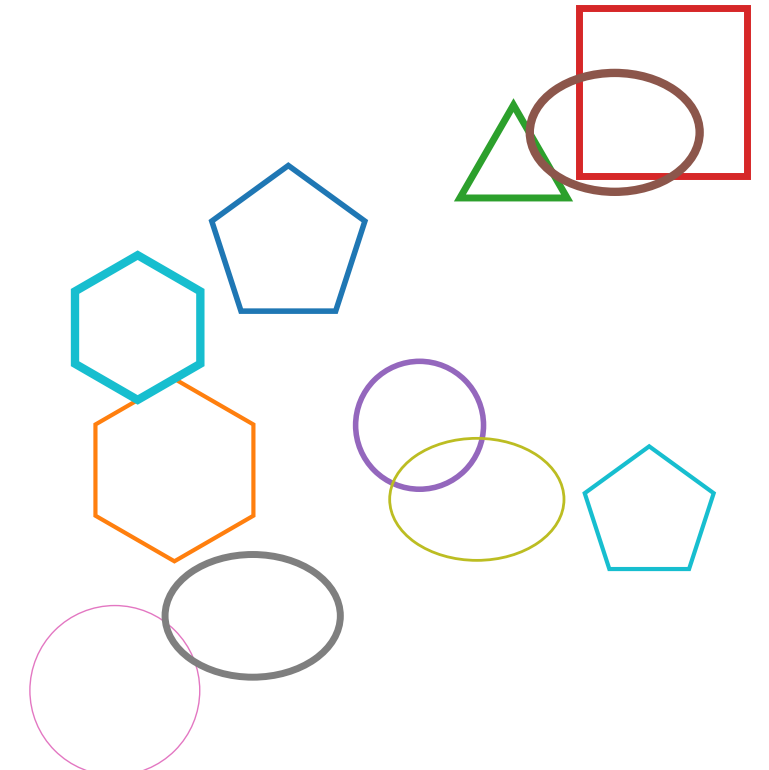[{"shape": "pentagon", "thickness": 2, "radius": 0.52, "center": [0.374, 0.681]}, {"shape": "hexagon", "thickness": 1.5, "radius": 0.59, "center": [0.227, 0.389]}, {"shape": "triangle", "thickness": 2.5, "radius": 0.4, "center": [0.667, 0.783]}, {"shape": "square", "thickness": 2.5, "radius": 0.55, "center": [0.861, 0.88]}, {"shape": "circle", "thickness": 2, "radius": 0.42, "center": [0.545, 0.448]}, {"shape": "oval", "thickness": 3, "radius": 0.55, "center": [0.798, 0.828]}, {"shape": "circle", "thickness": 0.5, "radius": 0.55, "center": [0.149, 0.103]}, {"shape": "oval", "thickness": 2.5, "radius": 0.57, "center": [0.328, 0.2]}, {"shape": "oval", "thickness": 1, "radius": 0.57, "center": [0.619, 0.351]}, {"shape": "pentagon", "thickness": 1.5, "radius": 0.44, "center": [0.843, 0.332]}, {"shape": "hexagon", "thickness": 3, "radius": 0.47, "center": [0.179, 0.575]}]